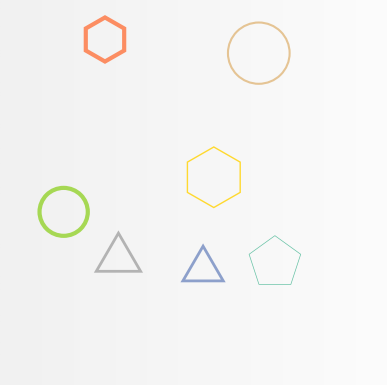[{"shape": "pentagon", "thickness": 0.5, "radius": 0.35, "center": [0.709, 0.318]}, {"shape": "hexagon", "thickness": 3, "radius": 0.29, "center": [0.271, 0.897]}, {"shape": "triangle", "thickness": 2, "radius": 0.3, "center": [0.524, 0.3]}, {"shape": "circle", "thickness": 3, "radius": 0.31, "center": [0.164, 0.45]}, {"shape": "hexagon", "thickness": 1, "radius": 0.39, "center": [0.552, 0.54]}, {"shape": "circle", "thickness": 1.5, "radius": 0.4, "center": [0.668, 0.862]}, {"shape": "triangle", "thickness": 2, "radius": 0.33, "center": [0.306, 0.328]}]